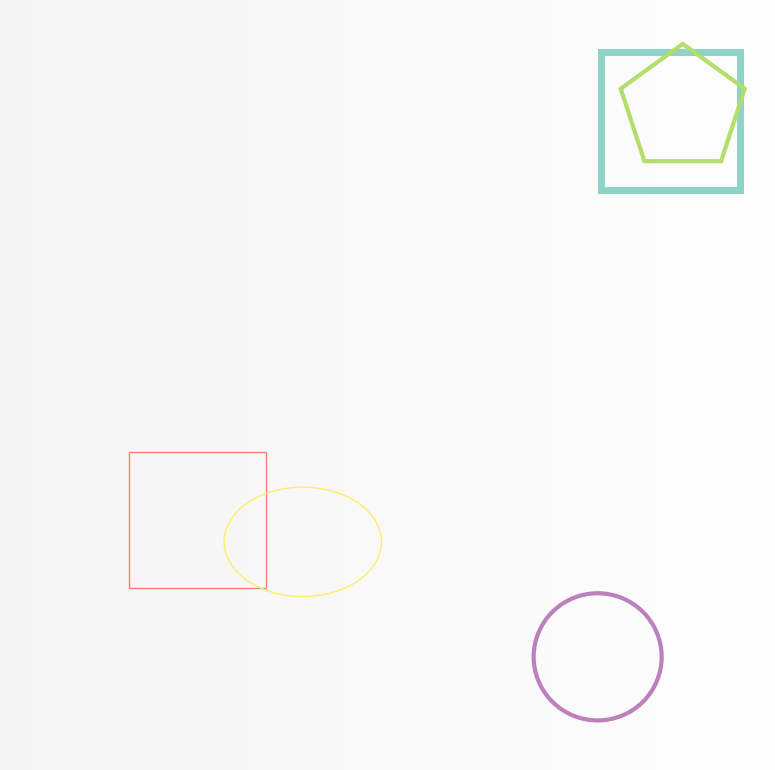[{"shape": "square", "thickness": 2.5, "radius": 0.45, "center": [0.865, 0.843]}, {"shape": "square", "thickness": 0.5, "radius": 0.44, "center": [0.255, 0.325]}, {"shape": "pentagon", "thickness": 1.5, "radius": 0.42, "center": [0.881, 0.859]}, {"shape": "circle", "thickness": 1.5, "radius": 0.41, "center": [0.771, 0.147]}, {"shape": "oval", "thickness": 0.5, "radius": 0.51, "center": [0.391, 0.296]}]